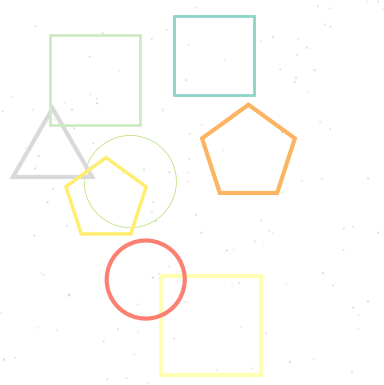[{"shape": "square", "thickness": 2, "radius": 0.52, "center": [0.556, 0.856]}, {"shape": "square", "thickness": 3, "radius": 0.65, "center": [0.547, 0.154]}, {"shape": "circle", "thickness": 3, "radius": 0.51, "center": [0.378, 0.274]}, {"shape": "pentagon", "thickness": 3, "radius": 0.63, "center": [0.645, 0.601]}, {"shape": "circle", "thickness": 0.5, "radius": 0.6, "center": [0.338, 0.528]}, {"shape": "triangle", "thickness": 3, "radius": 0.59, "center": [0.136, 0.6]}, {"shape": "square", "thickness": 2, "radius": 0.58, "center": [0.247, 0.793]}, {"shape": "pentagon", "thickness": 2.5, "radius": 0.55, "center": [0.275, 0.481]}]